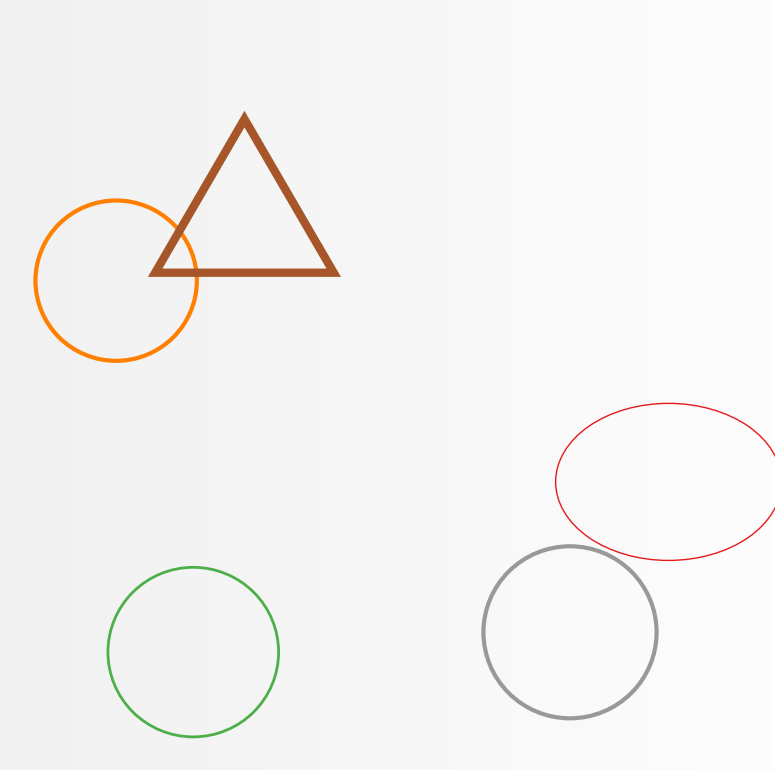[{"shape": "oval", "thickness": 0.5, "radius": 0.73, "center": [0.863, 0.374]}, {"shape": "circle", "thickness": 1, "radius": 0.55, "center": [0.249, 0.153]}, {"shape": "circle", "thickness": 1.5, "radius": 0.52, "center": [0.15, 0.635]}, {"shape": "triangle", "thickness": 3, "radius": 0.67, "center": [0.315, 0.712]}, {"shape": "circle", "thickness": 1.5, "radius": 0.56, "center": [0.735, 0.179]}]